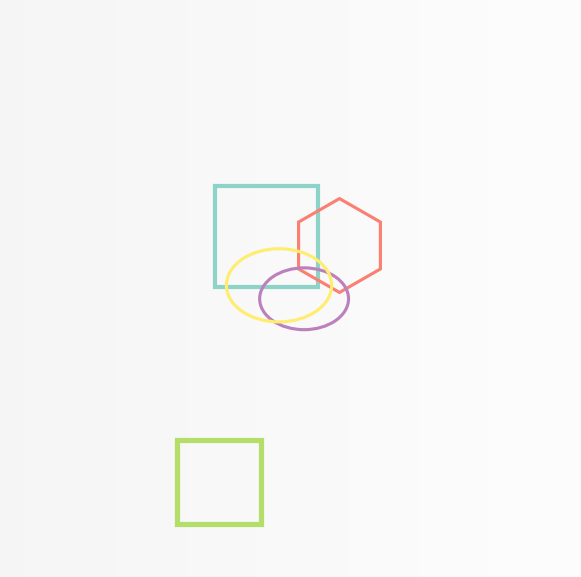[{"shape": "square", "thickness": 2, "radius": 0.44, "center": [0.458, 0.59]}, {"shape": "hexagon", "thickness": 1.5, "radius": 0.41, "center": [0.584, 0.574]}, {"shape": "square", "thickness": 2.5, "radius": 0.36, "center": [0.377, 0.165]}, {"shape": "oval", "thickness": 1.5, "radius": 0.38, "center": [0.523, 0.482]}, {"shape": "oval", "thickness": 1.5, "radius": 0.45, "center": [0.48, 0.505]}]